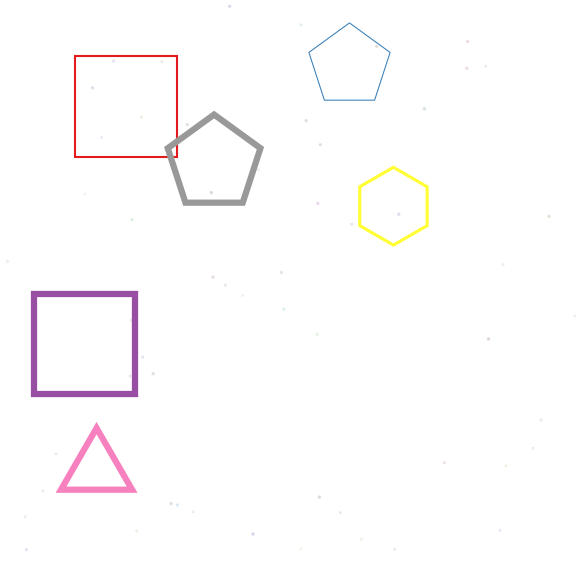[{"shape": "square", "thickness": 1, "radius": 0.44, "center": [0.218, 0.815]}, {"shape": "pentagon", "thickness": 0.5, "radius": 0.37, "center": [0.605, 0.886]}, {"shape": "square", "thickness": 3, "radius": 0.43, "center": [0.146, 0.403]}, {"shape": "hexagon", "thickness": 1.5, "radius": 0.34, "center": [0.681, 0.642]}, {"shape": "triangle", "thickness": 3, "radius": 0.36, "center": [0.167, 0.187]}, {"shape": "pentagon", "thickness": 3, "radius": 0.42, "center": [0.371, 0.716]}]